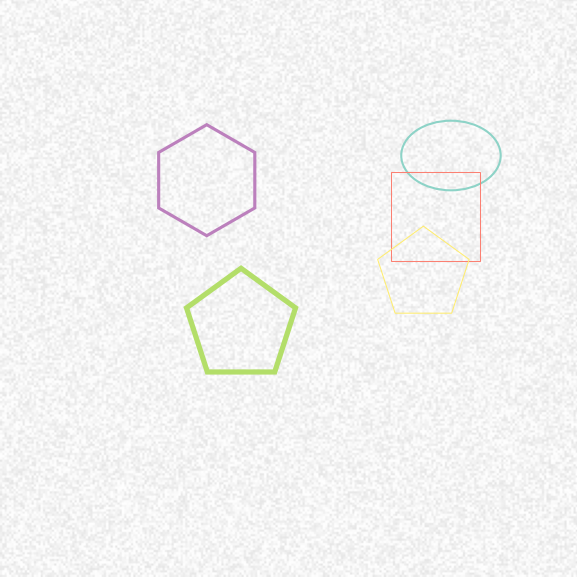[{"shape": "oval", "thickness": 1, "radius": 0.43, "center": [0.781, 0.73]}, {"shape": "square", "thickness": 0.5, "radius": 0.39, "center": [0.753, 0.624]}, {"shape": "pentagon", "thickness": 2.5, "radius": 0.5, "center": [0.417, 0.435]}, {"shape": "hexagon", "thickness": 1.5, "radius": 0.48, "center": [0.358, 0.687]}, {"shape": "pentagon", "thickness": 0.5, "radius": 0.42, "center": [0.733, 0.524]}]